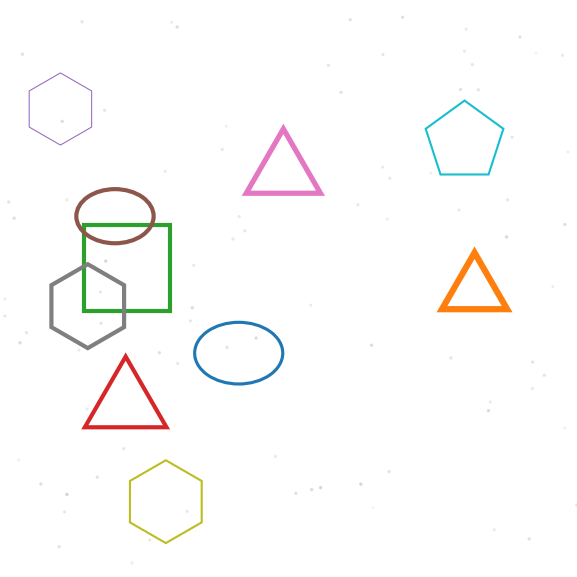[{"shape": "oval", "thickness": 1.5, "radius": 0.38, "center": [0.413, 0.388]}, {"shape": "triangle", "thickness": 3, "radius": 0.33, "center": [0.822, 0.496]}, {"shape": "square", "thickness": 2, "radius": 0.37, "center": [0.22, 0.535]}, {"shape": "triangle", "thickness": 2, "radius": 0.41, "center": [0.218, 0.3]}, {"shape": "hexagon", "thickness": 0.5, "radius": 0.31, "center": [0.105, 0.81]}, {"shape": "oval", "thickness": 2, "radius": 0.33, "center": [0.199, 0.625]}, {"shape": "triangle", "thickness": 2.5, "radius": 0.37, "center": [0.491, 0.702]}, {"shape": "hexagon", "thickness": 2, "radius": 0.36, "center": [0.152, 0.469]}, {"shape": "hexagon", "thickness": 1, "radius": 0.36, "center": [0.287, 0.13]}, {"shape": "pentagon", "thickness": 1, "radius": 0.35, "center": [0.804, 0.754]}]